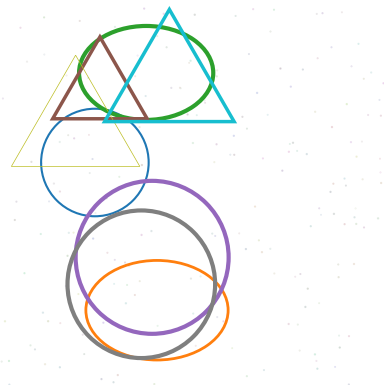[{"shape": "circle", "thickness": 1.5, "radius": 0.7, "center": [0.246, 0.578]}, {"shape": "oval", "thickness": 2, "radius": 0.92, "center": [0.408, 0.194]}, {"shape": "oval", "thickness": 3, "radius": 0.87, "center": [0.38, 0.811]}, {"shape": "circle", "thickness": 3, "radius": 0.99, "center": [0.395, 0.332]}, {"shape": "triangle", "thickness": 2.5, "radius": 0.71, "center": [0.26, 0.762]}, {"shape": "circle", "thickness": 3, "radius": 0.96, "center": [0.367, 0.262]}, {"shape": "triangle", "thickness": 0.5, "radius": 0.96, "center": [0.196, 0.664]}, {"shape": "triangle", "thickness": 2.5, "radius": 0.97, "center": [0.44, 0.781]}]